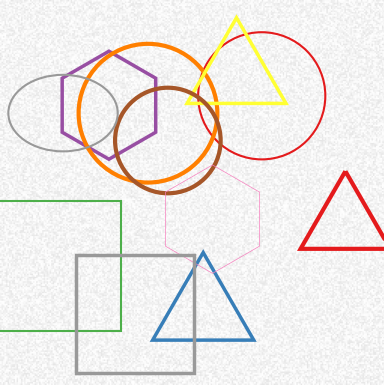[{"shape": "triangle", "thickness": 3, "radius": 0.67, "center": [0.897, 0.421]}, {"shape": "circle", "thickness": 1.5, "radius": 0.83, "center": [0.68, 0.751]}, {"shape": "triangle", "thickness": 2.5, "radius": 0.76, "center": [0.528, 0.192]}, {"shape": "square", "thickness": 1.5, "radius": 0.84, "center": [0.146, 0.309]}, {"shape": "hexagon", "thickness": 2.5, "radius": 0.7, "center": [0.283, 0.727]}, {"shape": "circle", "thickness": 3, "radius": 0.9, "center": [0.384, 0.706]}, {"shape": "triangle", "thickness": 2.5, "radius": 0.74, "center": [0.614, 0.806]}, {"shape": "circle", "thickness": 3, "radius": 0.69, "center": [0.436, 0.635]}, {"shape": "hexagon", "thickness": 0.5, "radius": 0.7, "center": [0.552, 0.431]}, {"shape": "oval", "thickness": 1.5, "radius": 0.71, "center": [0.164, 0.706]}, {"shape": "square", "thickness": 2.5, "radius": 0.77, "center": [0.351, 0.185]}]